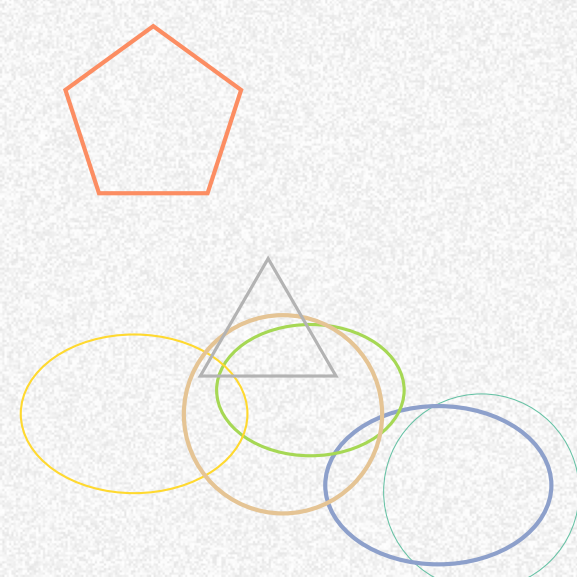[{"shape": "circle", "thickness": 0.5, "radius": 0.85, "center": [0.834, 0.148]}, {"shape": "pentagon", "thickness": 2, "radius": 0.8, "center": [0.265, 0.794]}, {"shape": "oval", "thickness": 2, "radius": 0.98, "center": [0.759, 0.159]}, {"shape": "oval", "thickness": 1.5, "radius": 0.81, "center": [0.537, 0.324]}, {"shape": "oval", "thickness": 1, "radius": 0.98, "center": [0.232, 0.283]}, {"shape": "circle", "thickness": 2, "radius": 0.86, "center": [0.49, 0.282]}, {"shape": "triangle", "thickness": 1.5, "radius": 0.68, "center": [0.464, 0.416]}]